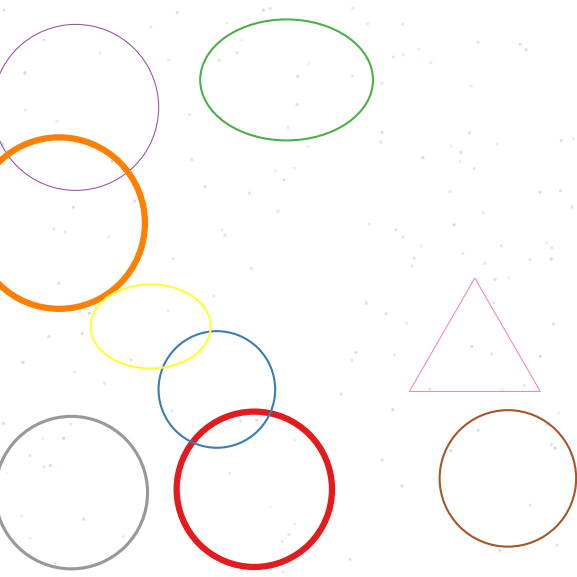[{"shape": "circle", "thickness": 3, "radius": 0.67, "center": [0.44, 0.152]}, {"shape": "circle", "thickness": 1, "radius": 0.5, "center": [0.376, 0.325]}, {"shape": "oval", "thickness": 1, "radius": 0.75, "center": [0.496, 0.861]}, {"shape": "circle", "thickness": 0.5, "radius": 0.72, "center": [0.131, 0.813]}, {"shape": "circle", "thickness": 3, "radius": 0.74, "center": [0.103, 0.613]}, {"shape": "oval", "thickness": 1, "radius": 0.52, "center": [0.261, 0.434]}, {"shape": "circle", "thickness": 1, "radius": 0.59, "center": [0.879, 0.171]}, {"shape": "triangle", "thickness": 0.5, "radius": 0.65, "center": [0.822, 0.387]}, {"shape": "circle", "thickness": 1.5, "radius": 0.66, "center": [0.123, 0.146]}]